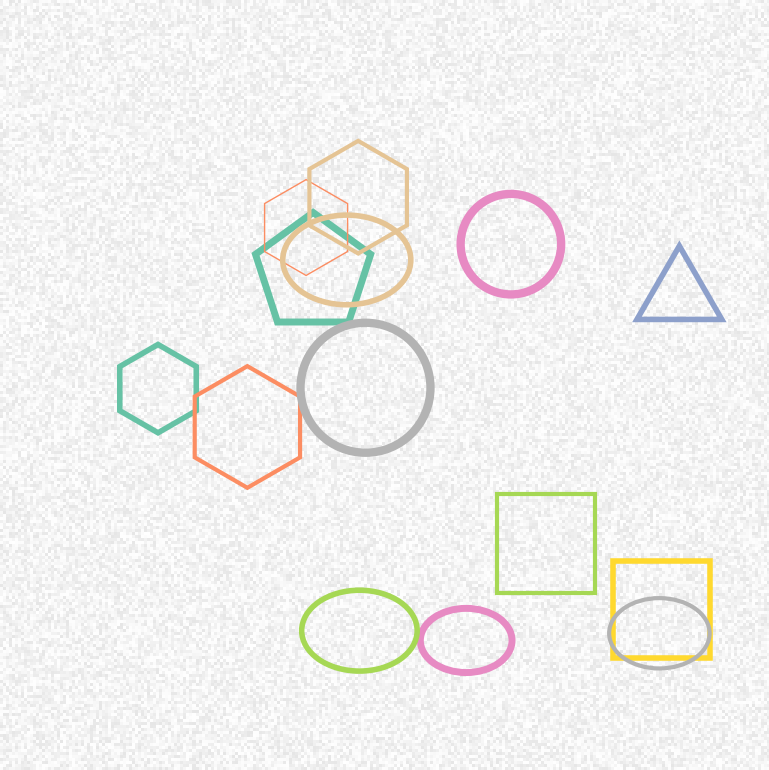[{"shape": "pentagon", "thickness": 2.5, "radius": 0.39, "center": [0.407, 0.645]}, {"shape": "hexagon", "thickness": 2, "radius": 0.29, "center": [0.205, 0.495]}, {"shape": "hexagon", "thickness": 1.5, "radius": 0.39, "center": [0.321, 0.445]}, {"shape": "hexagon", "thickness": 0.5, "radius": 0.31, "center": [0.398, 0.704]}, {"shape": "triangle", "thickness": 2, "radius": 0.32, "center": [0.882, 0.617]}, {"shape": "circle", "thickness": 3, "radius": 0.33, "center": [0.664, 0.683]}, {"shape": "oval", "thickness": 2.5, "radius": 0.3, "center": [0.605, 0.168]}, {"shape": "square", "thickness": 1.5, "radius": 0.32, "center": [0.709, 0.294]}, {"shape": "oval", "thickness": 2, "radius": 0.38, "center": [0.467, 0.181]}, {"shape": "square", "thickness": 2, "radius": 0.32, "center": [0.859, 0.208]}, {"shape": "hexagon", "thickness": 1.5, "radius": 0.37, "center": [0.465, 0.744]}, {"shape": "oval", "thickness": 2, "radius": 0.42, "center": [0.45, 0.662]}, {"shape": "oval", "thickness": 1.5, "radius": 0.33, "center": [0.856, 0.178]}, {"shape": "circle", "thickness": 3, "radius": 0.42, "center": [0.475, 0.496]}]